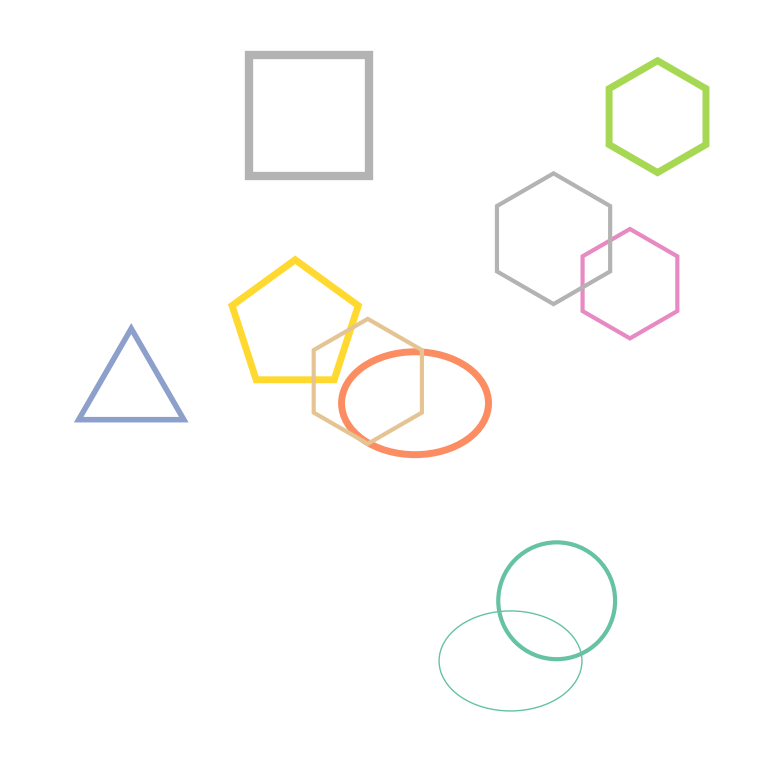[{"shape": "oval", "thickness": 0.5, "radius": 0.46, "center": [0.663, 0.142]}, {"shape": "circle", "thickness": 1.5, "radius": 0.38, "center": [0.723, 0.22]}, {"shape": "oval", "thickness": 2.5, "radius": 0.48, "center": [0.539, 0.476]}, {"shape": "triangle", "thickness": 2, "radius": 0.39, "center": [0.17, 0.494]}, {"shape": "hexagon", "thickness": 1.5, "radius": 0.36, "center": [0.818, 0.632]}, {"shape": "hexagon", "thickness": 2.5, "radius": 0.36, "center": [0.854, 0.849]}, {"shape": "pentagon", "thickness": 2.5, "radius": 0.43, "center": [0.383, 0.576]}, {"shape": "hexagon", "thickness": 1.5, "radius": 0.41, "center": [0.478, 0.505]}, {"shape": "square", "thickness": 3, "radius": 0.39, "center": [0.401, 0.85]}, {"shape": "hexagon", "thickness": 1.5, "radius": 0.42, "center": [0.719, 0.69]}]